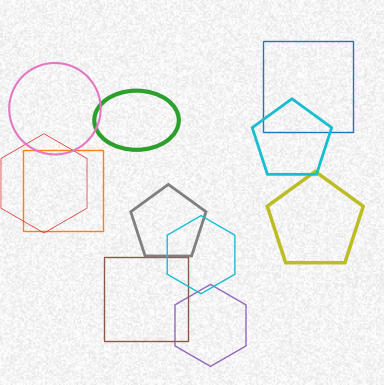[{"shape": "square", "thickness": 1, "radius": 0.59, "center": [0.801, 0.775]}, {"shape": "square", "thickness": 1, "radius": 0.52, "center": [0.164, 0.505]}, {"shape": "oval", "thickness": 3, "radius": 0.55, "center": [0.355, 0.688]}, {"shape": "hexagon", "thickness": 0.5, "radius": 0.65, "center": [0.114, 0.524]}, {"shape": "hexagon", "thickness": 1, "radius": 0.53, "center": [0.547, 0.155]}, {"shape": "square", "thickness": 1, "radius": 0.54, "center": [0.379, 0.224]}, {"shape": "circle", "thickness": 1.5, "radius": 0.59, "center": [0.143, 0.718]}, {"shape": "pentagon", "thickness": 2, "radius": 0.51, "center": [0.437, 0.418]}, {"shape": "pentagon", "thickness": 2.5, "radius": 0.66, "center": [0.819, 0.424]}, {"shape": "hexagon", "thickness": 1, "radius": 0.51, "center": [0.522, 0.338]}, {"shape": "pentagon", "thickness": 2, "radius": 0.54, "center": [0.758, 0.635]}]